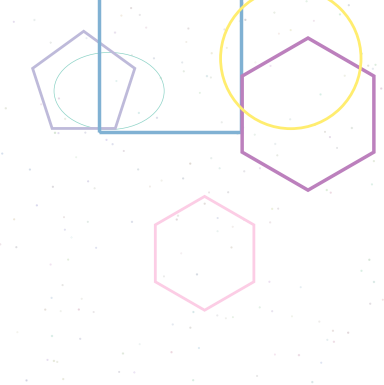[{"shape": "oval", "thickness": 0.5, "radius": 0.72, "center": [0.283, 0.764]}, {"shape": "pentagon", "thickness": 2, "radius": 0.7, "center": [0.217, 0.779]}, {"shape": "square", "thickness": 2.5, "radius": 0.92, "center": [0.442, 0.842]}, {"shape": "hexagon", "thickness": 2, "radius": 0.74, "center": [0.531, 0.342]}, {"shape": "hexagon", "thickness": 2.5, "radius": 0.99, "center": [0.8, 0.704]}, {"shape": "circle", "thickness": 2, "radius": 0.91, "center": [0.755, 0.848]}]